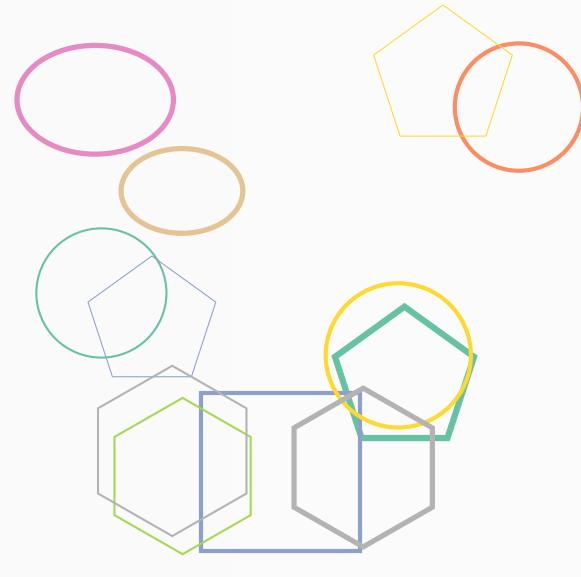[{"shape": "circle", "thickness": 1, "radius": 0.56, "center": [0.174, 0.492]}, {"shape": "pentagon", "thickness": 3, "radius": 0.63, "center": [0.696, 0.342]}, {"shape": "circle", "thickness": 2, "radius": 0.55, "center": [0.893, 0.814]}, {"shape": "square", "thickness": 2, "radius": 0.68, "center": [0.483, 0.182]}, {"shape": "pentagon", "thickness": 0.5, "radius": 0.58, "center": [0.261, 0.44]}, {"shape": "oval", "thickness": 2.5, "radius": 0.67, "center": [0.164, 0.826]}, {"shape": "hexagon", "thickness": 1, "radius": 0.68, "center": [0.314, 0.175]}, {"shape": "circle", "thickness": 2, "radius": 0.62, "center": [0.685, 0.384]}, {"shape": "pentagon", "thickness": 0.5, "radius": 0.63, "center": [0.762, 0.865]}, {"shape": "oval", "thickness": 2.5, "radius": 0.52, "center": [0.313, 0.669]}, {"shape": "hexagon", "thickness": 1, "radius": 0.74, "center": [0.296, 0.218]}, {"shape": "hexagon", "thickness": 2.5, "radius": 0.69, "center": [0.625, 0.19]}]